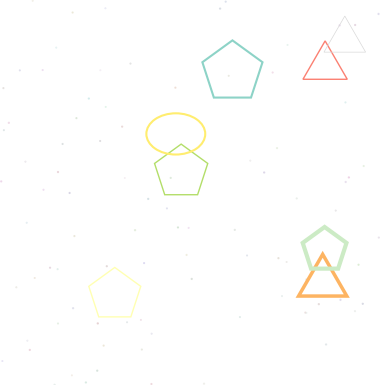[{"shape": "pentagon", "thickness": 1.5, "radius": 0.41, "center": [0.604, 0.813]}, {"shape": "pentagon", "thickness": 1, "radius": 0.35, "center": [0.298, 0.234]}, {"shape": "triangle", "thickness": 1, "radius": 0.33, "center": [0.844, 0.827]}, {"shape": "triangle", "thickness": 2.5, "radius": 0.36, "center": [0.838, 0.267]}, {"shape": "pentagon", "thickness": 1, "radius": 0.36, "center": [0.471, 0.553]}, {"shape": "triangle", "thickness": 0.5, "radius": 0.31, "center": [0.896, 0.896]}, {"shape": "pentagon", "thickness": 3, "radius": 0.3, "center": [0.843, 0.351]}, {"shape": "oval", "thickness": 1.5, "radius": 0.38, "center": [0.457, 0.652]}]